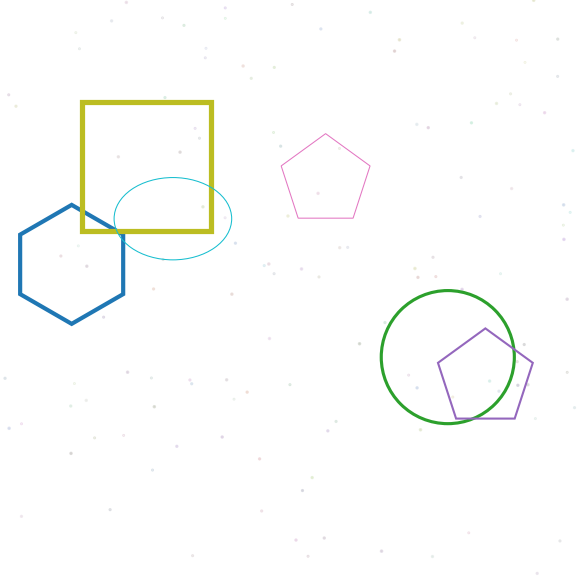[{"shape": "hexagon", "thickness": 2, "radius": 0.52, "center": [0.124, 0.541]}, {"shape": "circle", "thickness": 1.5, "radius": 0.58, "center": [0.775, 0.381]}, {"shape": "pentagon", "thickness": 1, "radius": 0.43, "center": [0.84, 0.344]}, {"shape": "pentagon", "thickness": 0.5, "radius": 0.4, "center": [0.564, 0.687]}, {"shape": "square", "thickness": 2.5, "radius": 0.56, "center": [0.254, 0.711]}, {"shape": "oval", "thickness": 0.5, "radius": 0.51, "center": [0.299, 0.62]}]